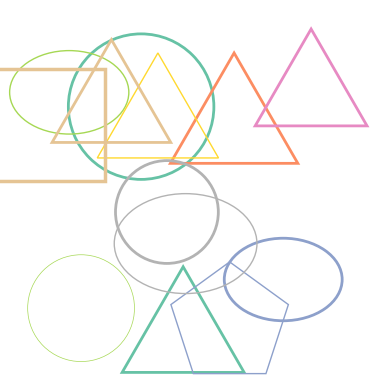[{"shape": "circle", "thickness": 2, "radius": 0.94, "center": [0.367, 0.723]}, {"shape": "triangle", "thickness": 2, "radius": 0.91, "center": [0.476, 0.124]}, {"shape": "triangle", "thickness": 2, "radius": 0.96, "center": [0.608, 0.671]}, {"shape": "pentagon", "thickness": 1, "radius": 0.8, "center": [0.596, 0.159]}, {"shape": "oval", "thickness": 2, "radius": 0.77, "center": [0.736, 0.274]}, {"shape": "triangle", "thickness": 2, "radius": 0.84, "center": [0.808, 0.757]}, {"shape": "circle", "thickness": 0.5, "radius": 0.69, "center": [0.211, 0.2]}, {"shape": "oval", "thickness": 1, "radius": 0.77, "center": [0.18, 0.76]}, {"shape": "triangle", "thickness": 1, "radius": 0.91, "center": [0.41, 0.681]}, {"shape": "triangle", "thickness": 2, "radius": 0.89, "center": [0.289, 0.719]}, {"shape": "square", "thickness": 2.5, "radius": 0.73, "center": [0.127, 0.675]}, {"shape": "oval", "thickness": 1, "radius": 0.93, "center": [0.482, 0.367]}, {"shape": "circle", "thickness": 2, "radius": 0.67, "center": [0.434, 0.449]}]